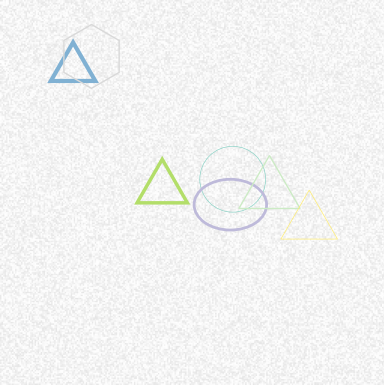[{"shape": "circle", "thickness": 0.5, "radius": 0.43, "center": [0.604, 0.534]}, {"shape": "oval", "thickness": 2, "radius": 0.47, "center": [0.598, 0.468]}, {"shape": "triangle", "thickness": 3, "radius": 0.33, "center": [0.19, 0.823]}, {"shape": "triangle", "thickness": 2.5, "radius": 0.38, "center": [0.421, 0.511]}, {"shape": "hexagon", "thickness": 1, "radius": 0.41, "center": [0.238, 0.853]}, {"shape": "triangle", "thickness": 1, "radius": 0.46, "center": [0.7, 0.504]}, {"shape": "triangle", "thickness": 0.5, "radius": 0.42, "center": [0.803, 0.421]}]